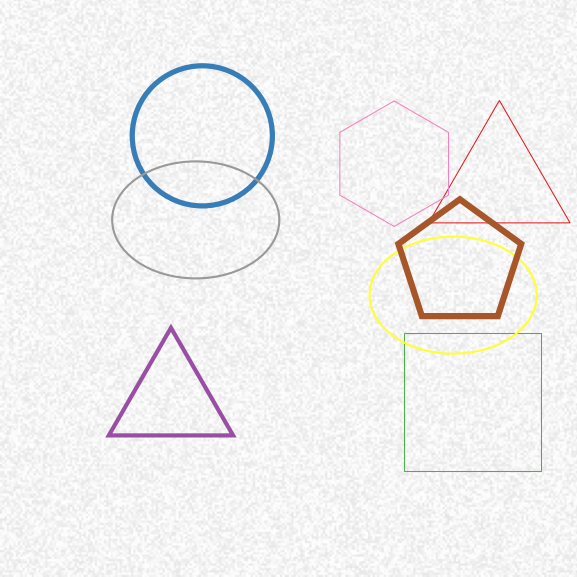[{"shape": "triangle", "thickness": 0.5, "radius": 0.71, "center": [0.865, 0.684]}, {"shape": "circle", "thickness": 2.5, "radius": 0.61, "center": [0.35, 0.764]}, {"shape": "square", "thickness": 0.5, "radius": 0.6, "center": [0.818, 0.304]}, {"shape": "triangle", "thickness": 2, "radius": 0.62, "center": [0.296, 0.307]}, {"shape": "oval", "thickness": 1, "radius": 0.72, "center": [0.785, 0.488]}, {"shape": "pentagon", "thickness": 3, "radius": 0.56, "center": [0.796, 0.542]}, {"shape": "hexagon", "thickness": 0.5, "radius": 0.54, "center": [0.683, 0.716]}, {"shape": "oval", "thickness": 1, "radius": 0.72, "center": [0.339, 0.618]}]